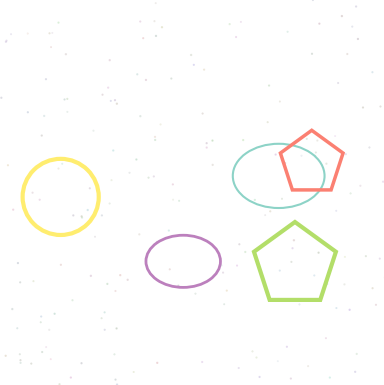[{"shape": "oval", "thickness": 1.5, "radius": 0.6, "center": [0.724, 0.543]}, {"shape": "pentagon", "thickness": 2.5, "radius": 0.43, "center": [0.81, 0.576]}, {"shape": "pentagon", "thickness": 3, "radius": 0.56, "center": [0.766, 0.312]}, {"shape": "oval", "thickness": 2, "radius": 0.48, "center": [0.476, 0.321]}, {"shape": "circle", "thickness": 3, "radius": 0.49, "center": [0.158, 0.489]}]